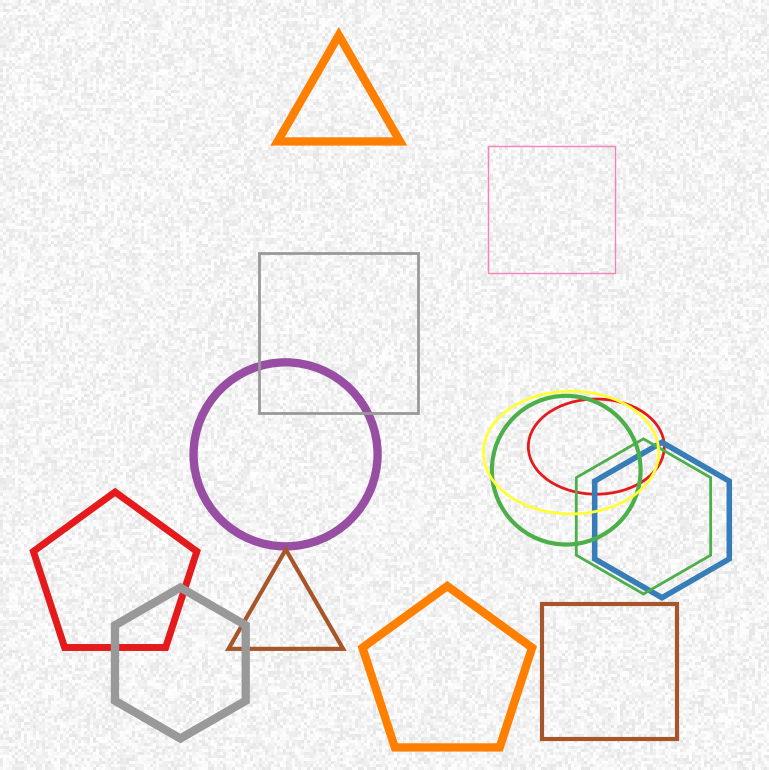[{"shape": "oval", "thickness": 1, "radius": 0.44, "center": [0.774, 0.42]}, {"shape": "pentagon", "thickness": 2.5, "radius": 0.56, "center": [0.15, 0.249]}, {"shape": "hexagon", "thickness": 2, "radius": 0.5, "center": [0.86, 0.325]}, {"shape": "hexagon", "thickness": 1, "radius": 0.5, "center": [0.836, 0.329]}, {"shape": "circle", "thickness": 1.5, "radius": 0.48, "center": [0.735, 0.389]}, {"shape": "circle", "thickness": 3, "radius": 0.6, "center": [0.371, 0.41]}, {"shape": "triangle", "thickness": 3, "radius": 0.46, "center": [0.44, 0.862]}, {"shape": "pentagon", "thickness": 3, "radius": 0.58, "center": [0.581, 0.123]}, {"shape": "oval", "thickness": 1, "radius": 0.57, "center": [0.742, 0.412]}, {"shape": "triangle", "thickness": 1.5, "radius": 0.43, "center": [0.371, 0.2]}, {"shape": "square", "thickness": 1.5, "radius": 0.44, "center": [0.792, 0.128]}, {"shape": "square", "thickness": 0.5, "radius": 0.41, "center": [0.716, 0.728]}, {"shape": "square", "thickness": 1, "radius": 0.52, "center": [0.439, 0.567]}, {"shape": "hexagon", "thickness": 3, "radius": 0.49, "center": [0.234, 0.139]}]